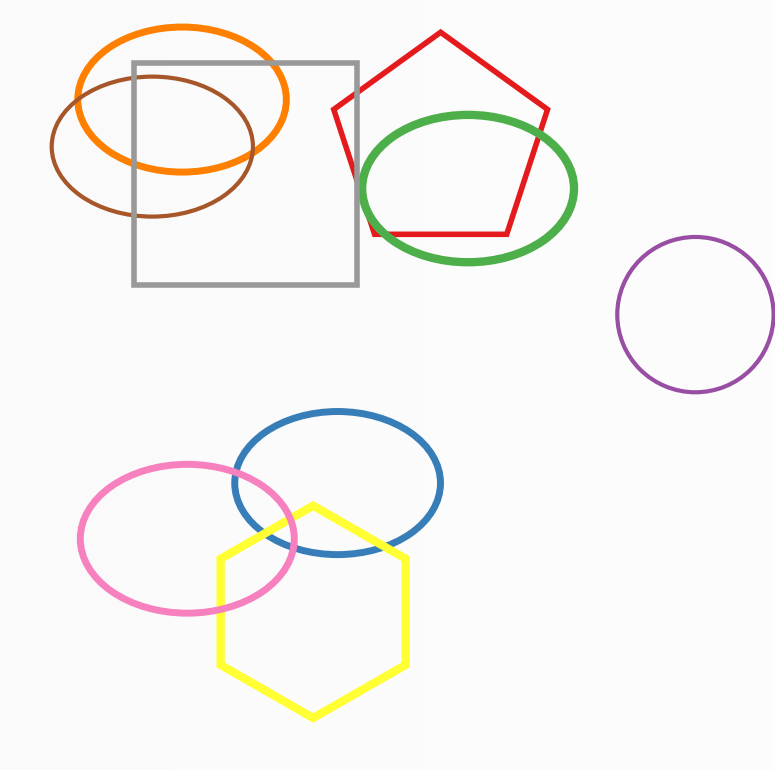[{"shape": "pentagon", "thickness": 2, "radius": 0.73, "center": [0.569, 0.813]}, {"shape": "oval", "thickness": 2.5, "radius": 0.66, "center": [0.436, 0.373]}, {"shape": "oval", "thickness": 3, "radius": 0.68, "center": [0.604, 0.755]}, {"shape": "circle", "thickness": 1.5, "radius": 0.5, "center": [0.897, 0.591]}, {"shape": "oval", "thickness": 2.5, "radius": 0.67, "center": [0.235, 0.871]}, {"shape": "hexagon", "thickness": 3, "radius": 0.69, "center": [0.404, 0.205]}, {"shape": "oval", "thickness": 1.5, "radius": 0.65, "center": [0.197, 0.81]}, {"shape": "oval", "thickness": 2.5, "radius": 0.69, "center": [0.242, 0.3]}, {"shape": "square", "thickness": 2, "radius": 0.72, "center": [0.317, 0.774]}]